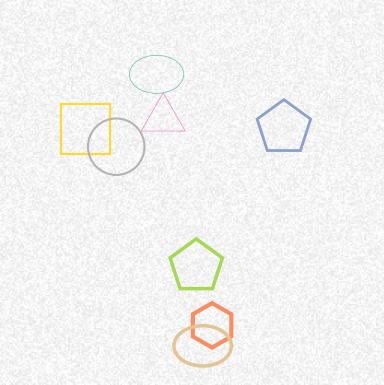[{"shape": "oval", "thickness": 0.5, "radius": 0.35, "center": [0.407, 0.807]}, {"shape": "hexagon", "thickness": 3, "radius": 0.29, "center": [0.551, 0.155]}, {"shape": "pentagon", "thickness": 2, "radius": 0.37, "center": [0.737, 0.668]}, {"shape": "triangle", "thickness": 0.5, "radius": 0.33, "center": [0.424, 0.693]}, {"shape": "pentagon", "thickness": 2.5, "radius": 0.36, "center": [0.51, 0.308]}, {"shape": "square", "thickness": 1.5, "radius": 0.32, "center": [0.222, 0.666]}, {"shape": "oval", "thickness": 2.5, "radius": 0.37, "center": [0.526, 0.102]}, {"shape": "circle", "thickness": 1.5, "radius": 0.37, "center": [0.302, 0.619]}]